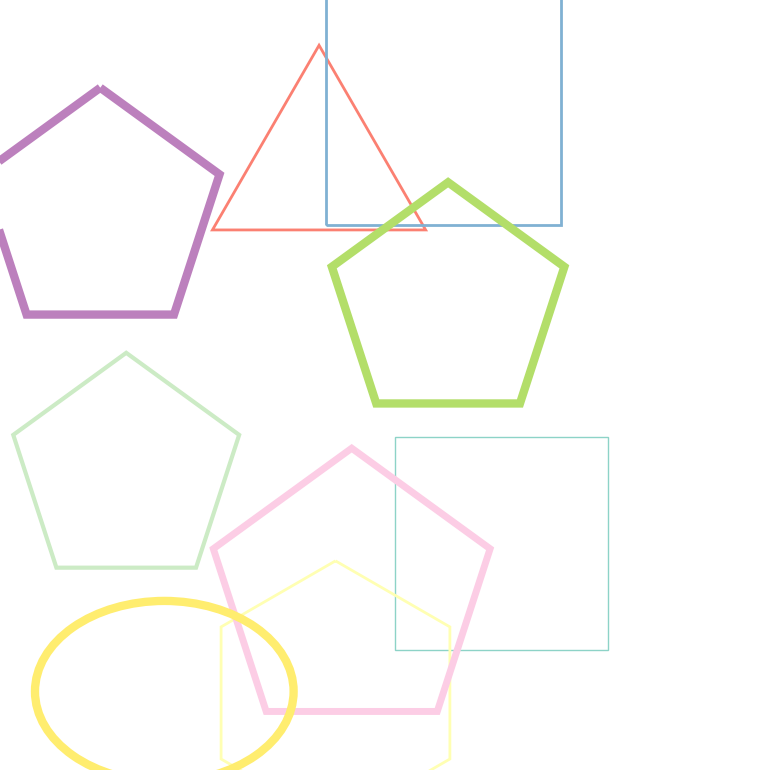[{"shape": "square", "thickness": 0.5, "radius": 0.69, "center": [0.651, 0.294]}, {"shape": "hexagon", "thickness": 1, "radius": 0.86, "center": [0.436, 0.1]}, {"shape": "triangle", "thickness": 1, "radius": 0.8, "center": [0.414, 0.781]}, {"shape": "square", "thickness": 1, "radius": 0.76, "center": [0.576, 0.861]}, {"shape": "pentagon", "thickness": 3, "radius": 0.79, "center": [0.582, 0.604]}, {"shape": "pentagon", "thickness": 2.5, "radius": 0.94, "center": [0.457, 0.229]}, {"shape": "pentagon", "thickness": 3, "radius": 0.81, "center": [0.13, 0.723]}, {"shape": "pentagon", "thickness": 1.5, "radius": 0.77, "center": [0.164, 0.388]}, {"shape": "oval", "thickness": 3, "radius": 0.84, "center": [0.213, 0.102]}]